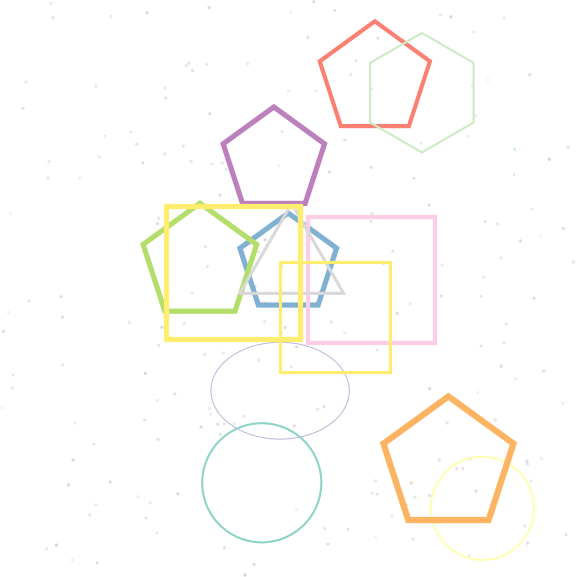[{"shape": "circle", "thickness": 1, "radius": 0.52, "center": [0.453, 0.163]}, {"shape": "circle", "thickness": 1, "radius": 0.45, "center": [0.835, 0.119]}, {"shape": "oval", "thickness": 0.5, "radius": 0.6, "center": [0.485, 0.323]}, {"shape": "pentagon", "thickness": 2, "radius": 0.5, "center": [0.649, 0.862]}, {"shape": "pentagon", "thickness": 2.5, "radius": 0.44, "center": [0.499, 0.542]}, {"shape": "pentagon", "thickness": 3, "radius": 0.59, "center": [0.777, 0.194]}, {"shape": "pentagon", "thickness": 2.5, "radius": 0.52, "center": [0.346, 0.544]}, {"shape": "square", "thickness": 2, "radius": 0.55, "center": [0.644, 0.514]}, {"shape": "triangle", "thickness": 1.5, "radius": 0.52, "center": [0.505, 0.543]}, {"shape": "pentagon", "thickness": 2.5, "radius": 0.46, "center": [0.474, 0.722]}, {"shape": "hexagon", "thickness": 1, "radius": 0.52, "center": [0.731, 0.839]}, {"shape": "square", "thickness": 2.5, "radius": 0.58, "center": [0.404, 0.527]}, {"shape": "square", "thickness": 1.5, "radius": 0.48, "center": [0.579, 0.45]}]